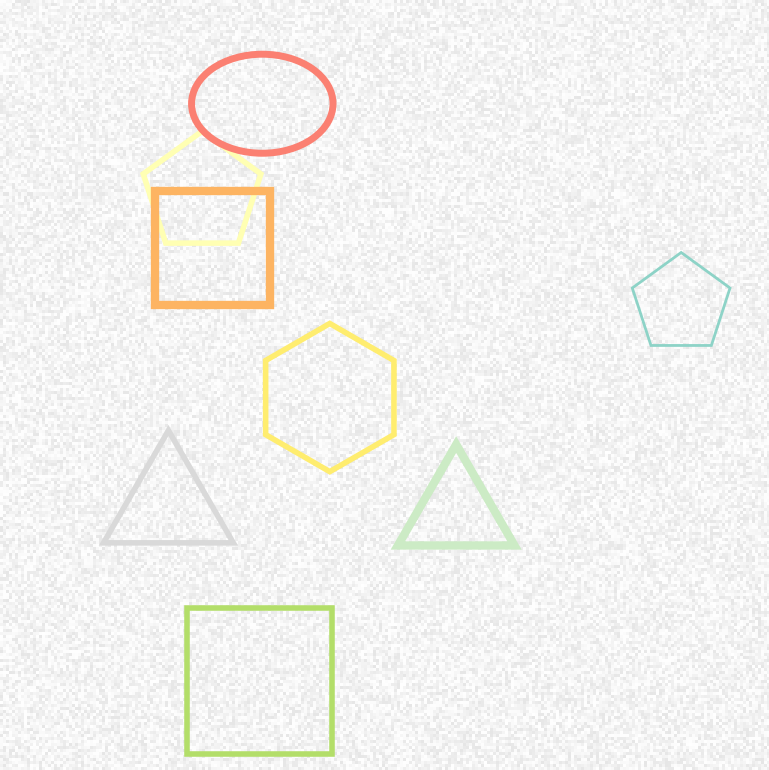[{"shape": "pentagon", "thickness": 1, "radius": 0.33, "center": [0.885, 0.605]}, {"shape": "pentagon", "thickness": 2, "radius": 0.4, "center": [0.262, 0.749]}, {"shape": "oval", "thickness": 2.5, "radius": 0.46, "center": [0.341, 0.865]}, {"shape": "square", "thickness": 3, "radius": 0.37, "center": [0.276, 0.678]}, {"shape": "square", "thickness": 2, "radius": 0.47, "center": [0.337, 0.116]}, {"shape": "triangle", "thickness": 2, "radius": 0.49, "center": [0.219, 0.344]}, {"shape": "triangle", "thickness": 3, "radius": 0.44, "center": [0.592, 0.335]}, {"shape": "hexagon", "thickness": 2, "radius": 0.48, "center": [0.428, 0.484]}]